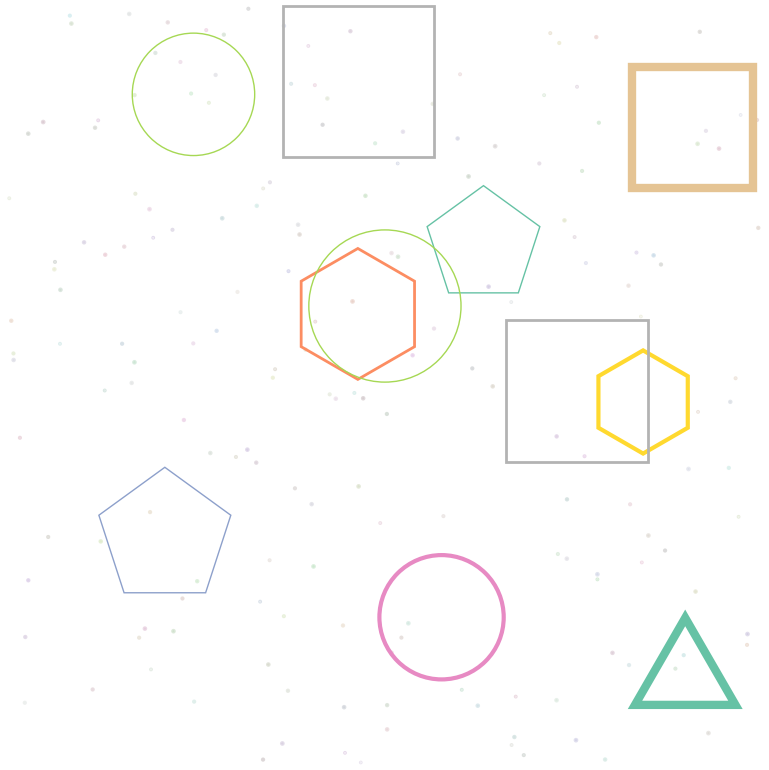[{"shape": "triangle", "thickness": 3, "radius": 0.38, "center": [0.89, 0.122]}, {"shape": "pentagon", "thickness": 0.5, "radius": 0.38, "center": [0.628, 0.682]}, {"shape": "hexagon", "thickness": 1, "radius": 0.43, "center": [0.465, 0.592]}, {"shape": "pentagon", "thickness": 0.5, "radius": 0.45, "center": [0.214, 0.303]}, {"shape": "circle", "thickness": 1.5, "radius": 0.4, "center": [0.573, 0.198]}, {"shape": "circle", "thickness": 0.5, "radius": 0.4, "center": [0.251, 0.877]}, {"shape": "circle", "thickness": 0.5, "radius": 0.49, "center": [0.5, 0.603]}, {"shape": "hexagon", "thickness": 1.5, "radius": 0.33, "center": [0.835, 0.478]}, {"shape": "square", "thickness": 3, "radius": 0.39, "center": [0.899, 0.834]}, {"shape": "square", "thickness": 1, "radius": 0.49, "center": [0.465, 0.894]}, {"shape": "square", "thickness": 1, "radius": 0.46, "center": [0.749, 0.493]}]